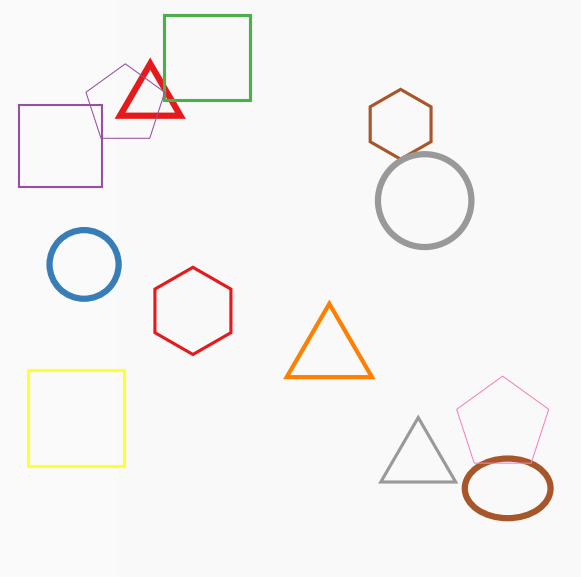[{"shape": "hexagon", "thickness": 1.5, "radius": 0.38, "center": [0.332, 0.461]}, {"shape": "triangle", "thickness": 3, "radius": 0.3, "center": [0.258, 0.829]}, {"shape": "circle", "thickness": 3, "radius": 0.3, "center": [0.145, 0.541]}, {"shape": "square", "thickness": 1.5, "radius": 0.37, "center": [0.356, 0.9]}, {"shape": "square", "thickness": 1, "radius": 0.35, "center": [0.104, 0.746]}, {"shape": "pentagon", "thickness": 0.5, "radius": 0.36, "center": [0.216, 0.817]}, {"shape": "triangle", "thickness": 2, "radius": 0.42, "center": [0.567, 0.388]}, {"shape": "square", "thickness": 1.5, "radius": 0.41, "center": [0.131, 0.276]}, {"shape": "hexagon", "thickness": 1.5, "radius": 0.3, "center": [0.689, 0.784]}, {"shape": "oval", "thickness": 3, "radius": 0.37, "center": [0.873, 0.153]}, {"shape": "pentagon", "thickness": 0.5, "radius": 0.42, "center": [0.865, 0.265]}, {"shape": "triangle", "thickness": 1.5, "radius": 0.37, "center": [0.72, 0.202]}, {"shape": "circle", "thickness": 3, "radius": 0.4, "center": [0.731, 0.652]}]